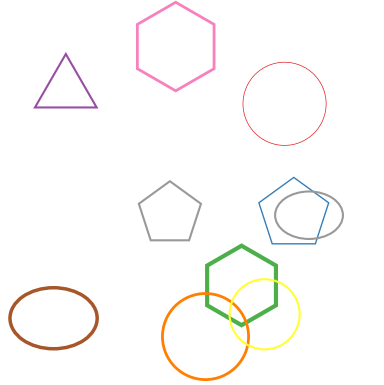[{"shape": "circle", "thickness": 0.5, "radius": 0.54, "center": [0.739, 0.73]}, {"shape": "pentagon", "thickness": 1, "radius": 0.48, "center": [0.763, 0.444]}, {"shape": "hexagon", "thickness": 3, "radius": 0.52, "center": [0.627, 0.259]}, {"shape": "triangle", "thickness": 1.5, "radius": 0.46, "center": [0.171, 0.767]}, {"shape": "circle", "thickness": 2, "radius": 0.56, "center": [0.534, 0.126]}, {"shape": "circle", "thickness": 1.5, "radius": 0.46, "center": [0.687, 0.184]}, {"shape": "oval", "thickness": 2.5, "radius": 0.57, "center": [0.139, 0.173]}, {"shape": "hexagon", "thickness": 2, "radius": 0.58, "center": [0.456, 0.879]}, {"shape": "pentagon", "thickness": 1.5, "radius": 0.42, "center": [0.441, 0.444]}, {"shape": "oval", "thickness": 1.5, "radius": 0.44, "center": [0.803, 0.441]}]